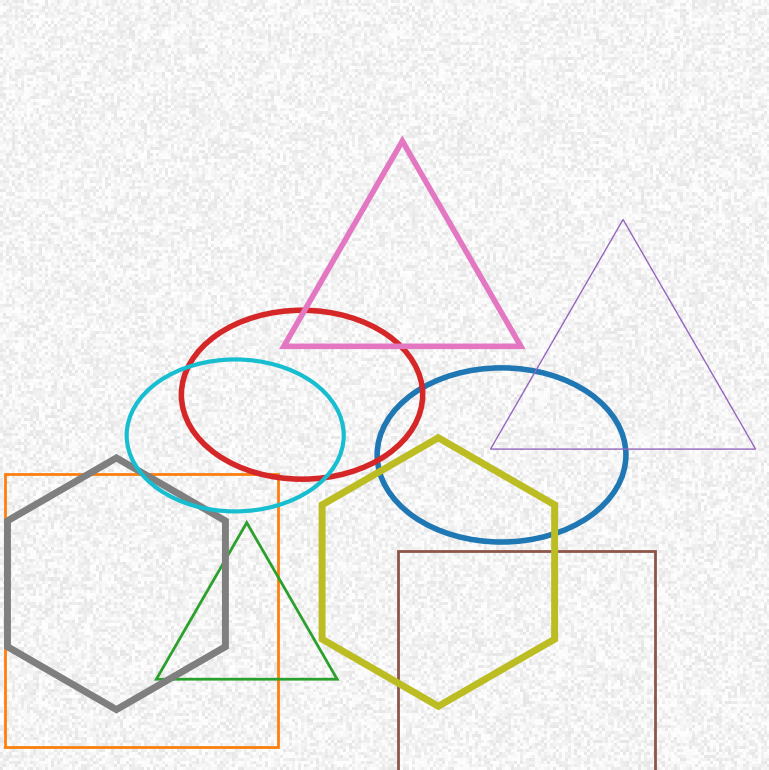[{"shape": "oval", "thickness": 2, "radius": 0.81, "center": [0.651, 0.409]}, {"shape": "square", "thickness": 1, "radius": 0.89, "center": [0.184, 0.208]}, {"shape": "triangle", "thickness": 1, "radius": 0.68, "center": [0.32, 0.186]}, {"shape": "oval", "thickness": 2, "radius": 0.78, "center": [0.392, 0.487]}, {"shape": "triangle", "thickness": 0.5, "radius": 0.99, "center": [0.809, 0.516]}, {"shape": "square", "thickness": 1, "radius": 0.83, "center": [0.684, 0.117]}, {"shape": "triangle", "thickness": 2, "radius": 0.89, "center": [0.523, 0.639]}, {"shape": "hexagon", "thickness": 2.5, "radius": 0.82, "center": [0.151, 0.242]}, {"shape": "hexagon", "thickness": 2.5, "radius": 0.87, "center": [0.569, 0.257]}, {"shape": "oval", "thickness": 1.5, "radius": 0.7, "center": [0.305, 0.435]}]